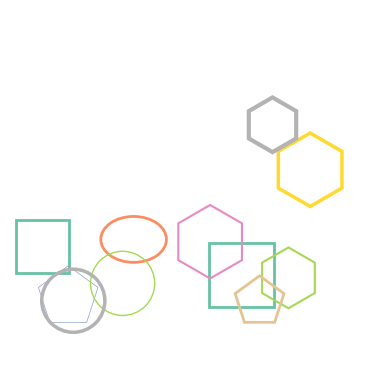[{"shape": "square", "thickness": 2, "radius": 0.34, "center": [0.11, 0.359]}, {"shape": "square", "thickness": 2, "radius": 0.42, "center": [0.627, 0.285]}, {"shape": "oval", "thickness": 2, "radius": 0.43, "center": [0.347, 0.378]}, {"shape": "pentagon", "thickness": 0.5, "radius": 0.41, "center": [0.177, 0.228]}, {"shape": "hexagon", "thickness": 1.5, "radius": 0.48, "center": [0.546, 0.372]}, {"shape": "hexagon", "thickness": 1.5, "radius": 0.4, "center": [0.749, 0.278]}, {"shape": "circle", "thickness": 1, "radius": 0.42, "center": [0.318, 0.264]}, {"shape": "hexagon", "thickness": 2.5, "radius": 0.48, "center": [0.806, 0.559]}, {"shape": "pentagon", "thickness": 2, "radius": 0.33, "center": [0.674, 0.217]}, {"shape": "circle", "thickness": 2.5, "radius": 0.41, "center": [0.19, 0.219]}, {"shape": "hexagon", "thickness": 3, "radius": 0.36, "center": [0.708, 0.676]}]